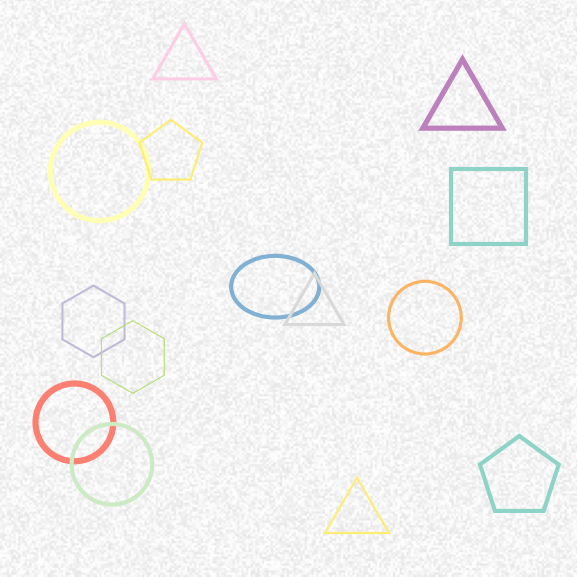[{"shape": "square", "thickness": 2, "radius": 0.33, "center": [0.846, 0.641]}, {"shape": "pentagon", "thickness": 2, "radius": 0.36, "center": [0.899, 0.172]}, {"shape": "circle", "thickness": 2.5, "radius": 0.43, "center": [0.172, 0.702]}, {"shape": "hexagon", "thickness": 1, "radius": 0.31, "center": [0.162, 0.443]}, {"shape": "circle", "thickness": 3, "radius": 0.34, "center": [0.129, 0.268]}, {"shape": "oval", "thickness": 2, "radius": 0.38, "center": [0.477, 0.503]}, {"shape": "circle", "thickness": 1.5, "radius": 0.31, "center": [0.736, 0.449]}, {"shape": "hexagon", "thickness": 0.5, "radius": 0.31, "center": [0.23, 0.381]}, {"shape": "triangle", "thickness": 1.5, "radius": 0.32, "center": [0.319, 0.894]}, {"shape": "triangle", "thickness": 1.5, "radius": 0.3, "center": [0.545, 0.467]}, {"shape": "triangle", "thickness": 2.5, "radius": 0.4, "center": [0.801, 0.817]}, {"shape": "circle", "thickness": 2, "radius": 0.35, "center": [0.194, 0.195]}, {"shape": "pentagon", "thickness": 1, "radius": 0.29, "center": [0.296, 0.734]}, {"shape": "triangle", "thickness": 1, "radius": 0.32, "center": [0.618, 0.108]}]